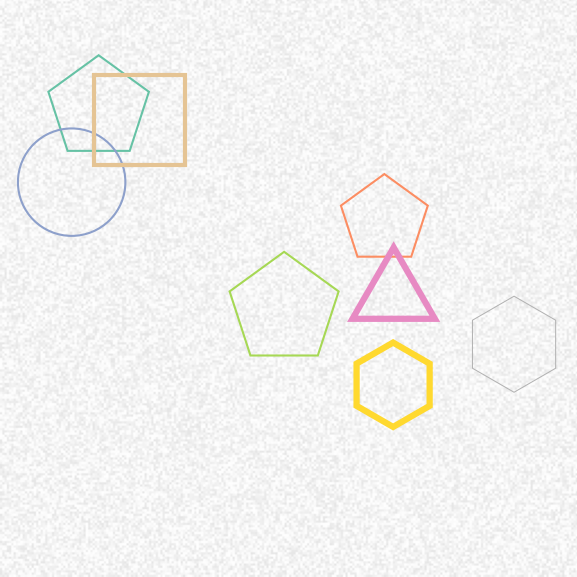[{"shape": "pentagon", "thickness": 1, "radius": 0.46, "center": [0.171, 0.812]}, {"shape": "pentagon", "thickness": 1, "radius": 0.4, "center": [0.666, 0.619]}, {"shape": "circle", "thickness": 1, "radius": 0.47, "center": [0.124, 0.684]}, {"shape": "triangle", "thickness": 3, "radius": 0.41, "center": [0.682, 0.488]}, {"shape": "pentagon", "thickness": 1, "radius": 0.5, "center": [0.492, 0.464]}, {"shape": "hexagon", "thickness": 3, "radius": 0.37, "center": [0.681, 0.333]}, {"shape": "square", "thickness": 2, "radius": 0.39, "center": [0.242, 0.791]}, {"shape": "hexagon", "thickness": 0.5, "radius": 0.42, "center": [0.89, 0.403]}]